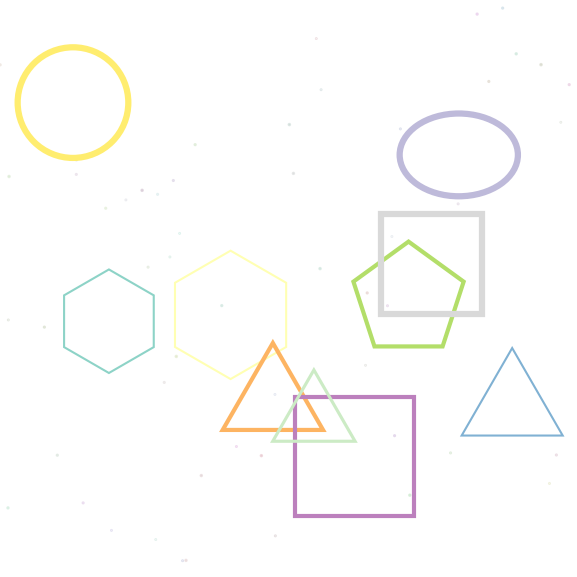[{"shape": "hexagon", "thickness": 1, "radius": 0.45, "center": [0.189, 0.443]}, {"shape": "hexagon", "thickness": 1, "radius": 0.56, "center": [0.399, 0.454]}, {"shape": "oval", "thickness": 3, "radius": 0.51, "center": [0.794, 0.731]}, {"shape": "triangle", "thickness": 1, "radius": 0.51, "center": [0.887, 0.295]}, {"shape": "triangle", "thickness": 2, "radius": 0.5, "center": [0.472, 0.305]}, {"shape": "pentagon", "thickness": 2, "radius": 0.5, "center": [0.707, 0.48]}, {"shape": "square", "thickness": 3, "radius": 0.44, "center": [0.747, 0.542]}, {"shape": "square", "thickness": 2, "radius": 0.51, "center": [0.614, 0.208]}, {"shape": "triangle", "thickness": 1.5, "radius": 0.41, "center": [0.544, 0.276]}, {"shape": "circle", "thickness": 3, "radius": 0.48, "center": [0.126, 0.821]}]